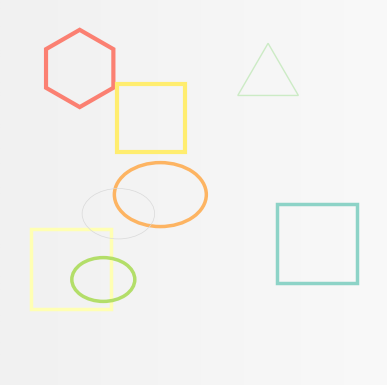[{"shape": "square", "thickness": 2.5, "radius": 0.52, "center": [0.819, 0.368]}, {"shape": "square", "thickness": 2.5, "radius": 0.52, "center": [0.183, 0.301]}, {"shape": "hexagon", "thickness": 3, "radius": 0.5, "center": [0.206, 0.822]}, {"shape": "oval", "thickness": 2.5, "radius": 0.59, "center": [0.414, 0.495]}, {"shape": "oval", "thickness": 2.5, "radius": 0.41, "center": [0.267, 0.274]}, {"shape": "oval", "thickness": 0.5, "radius": 0.47, "center": [0.305, 0.445]}, {"shape": "triangle", "thickness": 1, "radius": 0.45, "center": [0.692, 0.797]}, {"shape": "square", "thickness": 3, "radius": 0.44, "center": [0.39, 0.694]}]